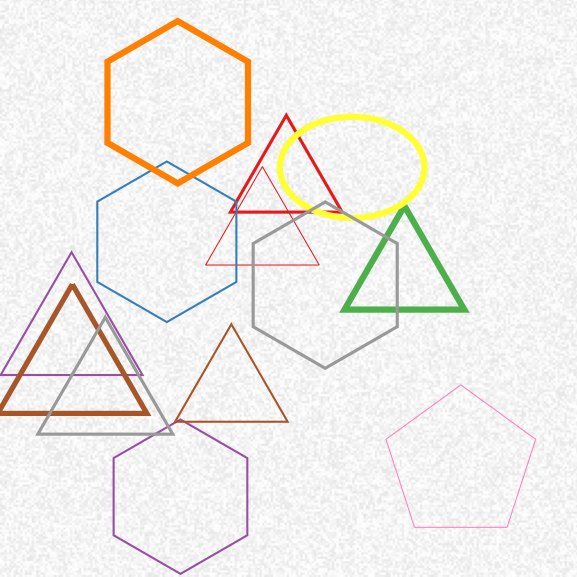[{"shape": "triangle", "thickness": 0.5, "radius": 0.57, "center": [0.454, 0.597]}, {"shape": "triangle", "thickness": 1.5, "radius": 0.56, "center": [0.496, 0.688]}, {"shape": "hexagon", "thickness": 1, "radius": 0.7, "center": [0.289, 0.58]}, {"shape": "triangle", "thickness": 3, "radius": 0.6, "center": [0.7, 0.523]}, {"shape": "hexagon", "thickness": 1, "radius": 0.67, "center": [0.313, 0.139]}, {"shape": "triangle", "thickness": 1, "radius": 0.71, "center": [0.124, 0.421]}, {"shape": "hexagon", "thickness": 3, "radius": 0.7, "center": [0.308, 0.822]}, {"shape": "oval", "thickness": 3, "radius": 0.63, "center": [0.61, 0.709]}, {"shape": "triangle", "thickness": 2.5, "radius": 0.74, "center": [0.125, 0.358]}, {"shape": "triangle", "thickness": 1, "radius": 0.56, "center": [0.401, 0.325]}, {"shape": "pentagon", "thickness": 0.5, "radius": 0.68, "center": [0.798, 0.196]}, {"shape": "hexagon", "thickness": 1.5, "radius": 0.72, "center": [0.563, 0.505]}, {"shape": "triangle", "thickness": 1.5, "radius": 0.67, "center": [0.182, 0.315]}]